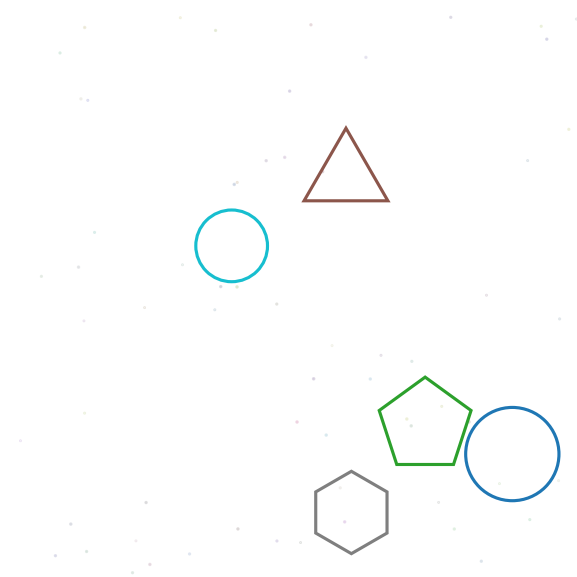[{"shape": "circle", "thickness": 1.5, "radius": 0.4, "center": [0.887, 0.213]}, {"shape": "pentagon", "thickness": 1.5, "radius": 0.42, "center": [0.736, 0.262]}, {"shape": "triangle", "thickness": 1.5, "radius": 0.42, "center": [0.599, 0.693]}, {"shape": "hexagon", "thickness": 1.5, "radius": 0.36, "center": [0.608, 0.112]}, {"shape": "circle", "thickness": 1.5, "radius": 0.31, "center": [0.401, 0.573]}]